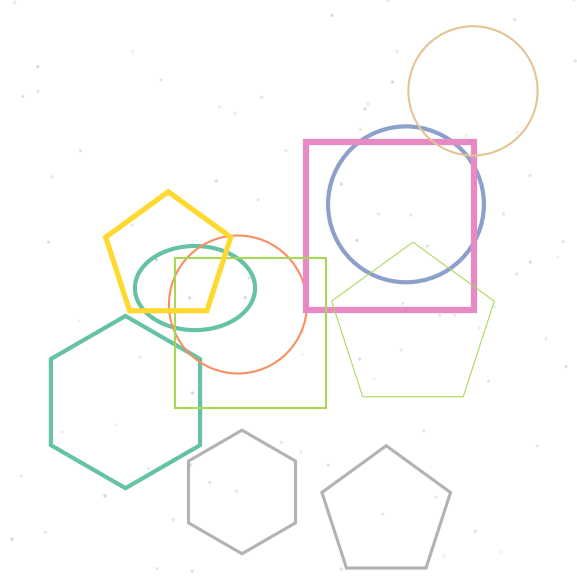[{"shape": "hexagon", "thickness": 2, "radius": 0.75, "center": [0.217, 0.303]}, {"shape": "oval", "thickness": 2, "radius": 0.52, "center": [0.338, 0.5]}, {"shape": "circle", "thickness": 1, "radius": 0.6, "center": [0.412, 0.472]}, {"shape": "circle", "thickness": 2, "radius": 0.67, "center": [0.703, 0.645]}, {"shape": "square", "thickness": 3, "radius": 0.73, "center": [0.675, 0.608]}, {"shape": "square", "thickness": 1, "radius": 0.65, "center": [0.434, 0.423]}, {"shape": "pentagon", "thickness": 0.5, "radius": 0.74, "center": [0.715, 0.432]}, {"shape": "pentagon", "thickness": 2.5, "radius": 0.57, "center": [0.291, 0.553]}, {"shape": "circle", "thickness": 1, "radius": 0.56, "center": [0.819, 0.842]}, {"shape": "pentagon", "thickness": 1.5, "radius": 0.59, "center": [0.669, 0.11]}, {"shape": "hexagon", "thickness": 1.5, "radius": 0.53, "center": [0.419, 0.147]}]